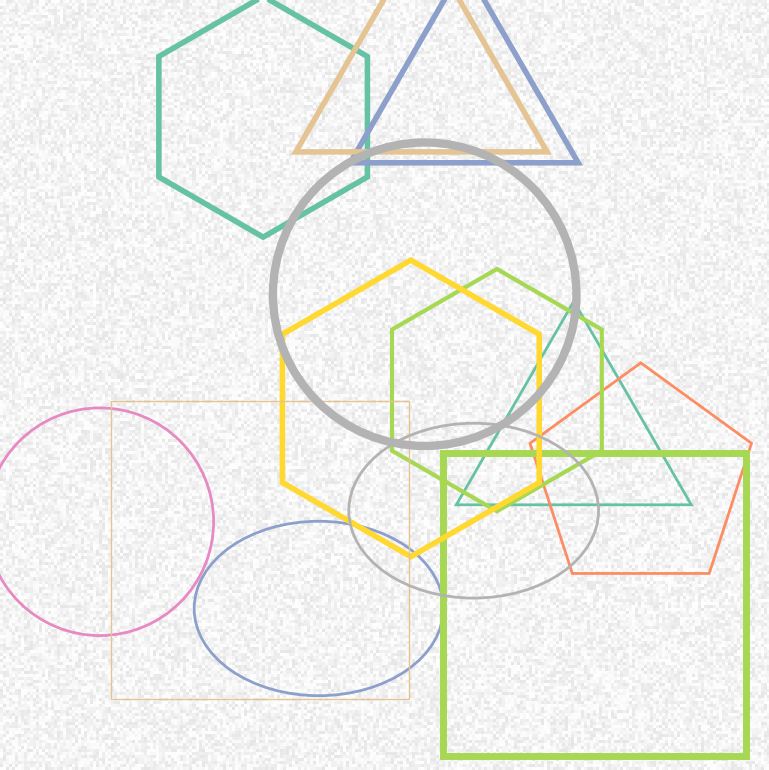[{"shape": "hexagon", "thickness": 2, "radius": 0.78, "center": [0.342, 0.848]}, {"shape": "triangle", "thickness": 1, "radius": 0.88, "center": [0.745, 0.433]}, {"shape": "pentagon", "thickness": 1, "radius": 0.76, "center": [0.832, 0.378]}, {"shape": "oval", "thickness": 1, "radius": 0.81, "center": [0.414, 0.21]}, {"shape": "triangle", "thickness": 2, "radius": 0.85, "center": [0.603, 0.874]}, {"shape": "circle", "thickness": 1, "radius": 0.74, "center": [0.13, 0.322]}, {"shape": "square", "thickness": 2.5, "radius": 0.99, "center": [0.772, 0.215]}, {"shape": "hexagon", "thickness": 1.5, "radius": 0.79, "center": [0.645, 0.493]}, {"shape": "hexagon", "thickness": 2, "radius": 0.96, "center": [0.534, 0.47]}, {"shape": "square", "thickness": 0.5, "radius": 0.97, "center": [0.337, 0.286]}, {"shape": "triangle", "thickness": 2, "radius": 0.94, "center": [0.547, 0.897]}, {"shape": "circle", "thickness": 3, "radius": 0.99, "center": [0.552, 0.618]}, {"shape": "oval", "thickness": 1, "radius": 0.81, "center": [0.615, 0.337]}]